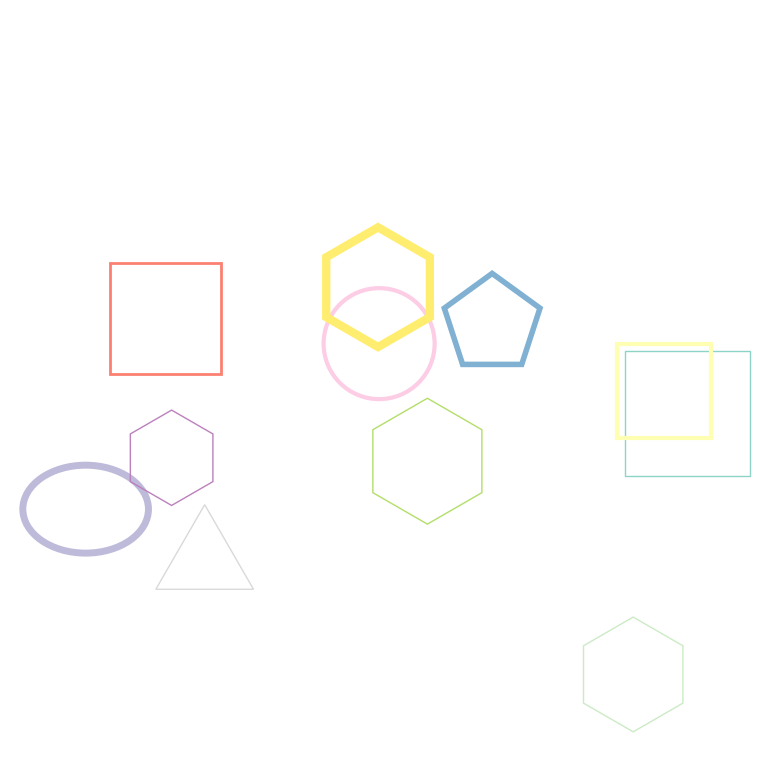[{"shape": "square", "thickness": 0.5, "radius": 0.41, "center": [0.893, 0.463]}, {"shape": "square", "thickness": 1.5, "radius": 0.31, "center": [0.863, 0.492]}, {"shape": "oval", "thickness": 2.5, "radius": 0.41, "center": [0.111, 0.339]}, {"shape": "square", "thickness": 1, "radius": 0.36, "center": [0.215, 0.586]}, {"shape": "pentagon", "thickness": 2, "radius": 0.33, "center": [0.639, 0.58]}, {"shape": "hexagon", "thickness": 0.5, "radius": 0.41, "center": [0.555, 0.401]}, {"shape": "circle", "thickness": 1.5, "radius": 0.36, "center": [0.492, 0.554]}, {"shape": "triangle", "thickness": 0.5, "radius": 0.37, "center": [0.266, 0.271]}, {"shape": "hexagon", "thickness": 0.5, "radius": 0.31, "center": [0.223, 0.405]}, {"shape": "hexagon", "thickness": 0.5, "radius": 0.37, "center": [0.822, 0.124]}, {"shape": "hexagon", "thickness": 3, "radius": 0.39, "center": [0.491, 0.627]}]